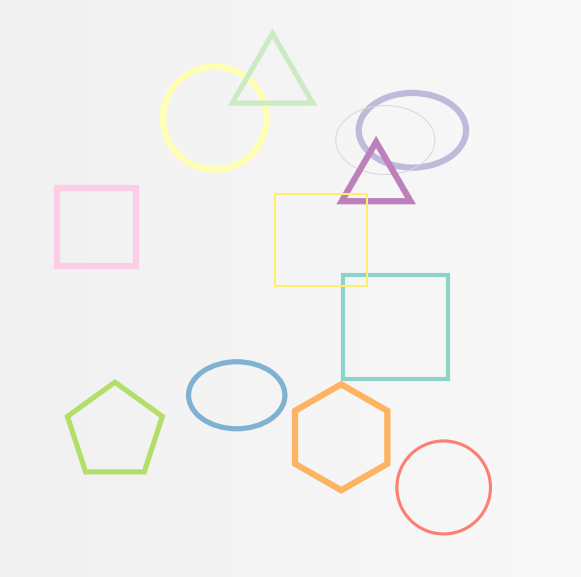[{"shape": "square", "thickness": 2, "radius": 0.45, "center": [0.68, 0.432]}, {"shape": "circle", "thickness": 3, "radius": 0.45, "center": [0.369, 0.795]}, {"shape": "oval", "thickness": 3, "radius": 0.46, "center": [0.71, 0.774]}, {"shape": "circle", "thickness": 1.5, "radius": 0.4, "center": [0.763, 0.155]}, {"shape": "oval", "thickness": 2.5, "radius": 0.41, "center": [0.407, 0.315]}, {"shape": "hexagon", "thickness": 3, "radius": 0.46, "center": [0.587, 0.242]}, {"shape": "pentagon", "thickness": 2.5, "radius": 0.43, "center": [0.198, 0.251]}, {"shape": "square", "thickness": 3, "radius": 0.34, "center": [0.166, 0.607]}, {"shape": "oval", "thickness": 0.5, "radius": 0.43, "center": [0.663, 0.757]}, {"shape": "triangle", "thickness": 3, "radius": 0.34, "center": [0.647, 0.685]}, {"shape": "triangle", "thickness": 2.5, "radius": 0.4, "center": [0.469, 0.861]}, {"shape": "square", "thickness": 1, "radius": 0.4, "center": [0.552, 0.584]}]